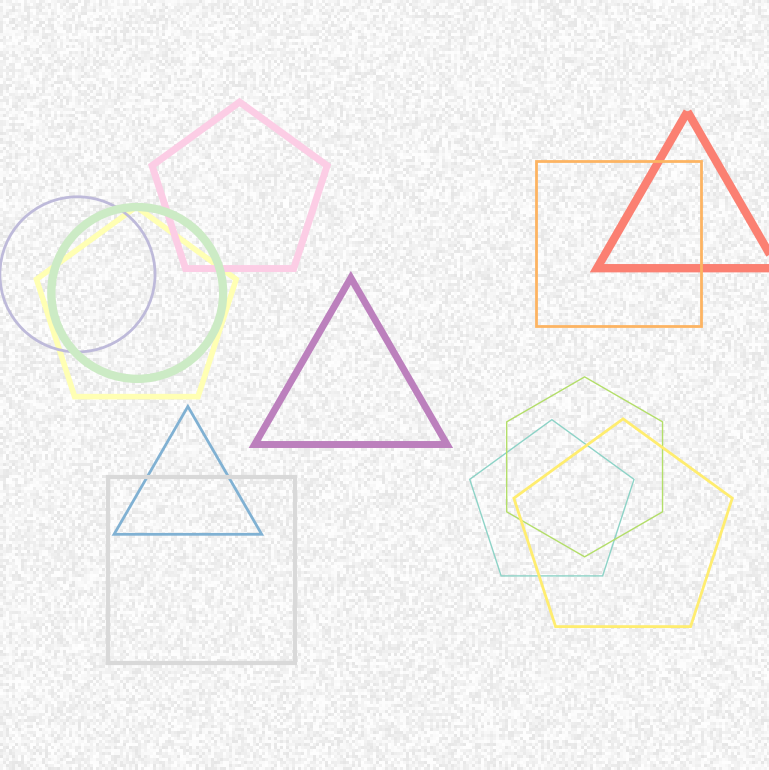[{"shape": "pentagon", "thickness": 0.5, "radius": 0.56, "center": [0.717, 0.343]}, {"shape": "pentagon", "thickness": 2, "radius": 0.68, "center": [0.177, 0.595]}, {"shape": "circle", "thickness": 1, "radius": 0.5, "center": [0.101, 0.644]}, {"shape": "triangle", "thickness": 3, "radius": 0.68, "center": [0.893, 0.719]}, {"shape": "triangle", "thickness": 1, "radius": 0.55, "center": [0.244, 0.361]}, {"shape": "square", "thickness": 1, "radius": 0.54, "center": [0.803, 0.684]}, {"shape": "hexagon", "thickness": 0.5, "radius": 0.58, "center": [0.759, 0.394]}, {"shape": "pentagon", "thickness": 2.5, "radius": 0.6, "center": [0.311, 0.748]}, {"shape": "square", "thickness": 1.5, "radius": 0.61, "center": [0.262, 0.26]}, {"shape": "triangle", "thickness": 2.5, "radius": 0.72, "center": [0.456, 0.495]}, {"shape": "circle", "thickness": 3, "radius": 0.56, "center": [0.178, 0.62]}, {"shape": "pentagon", "thickness": 1, "radius": 0.75, "center": [0.809, 0.307]}]